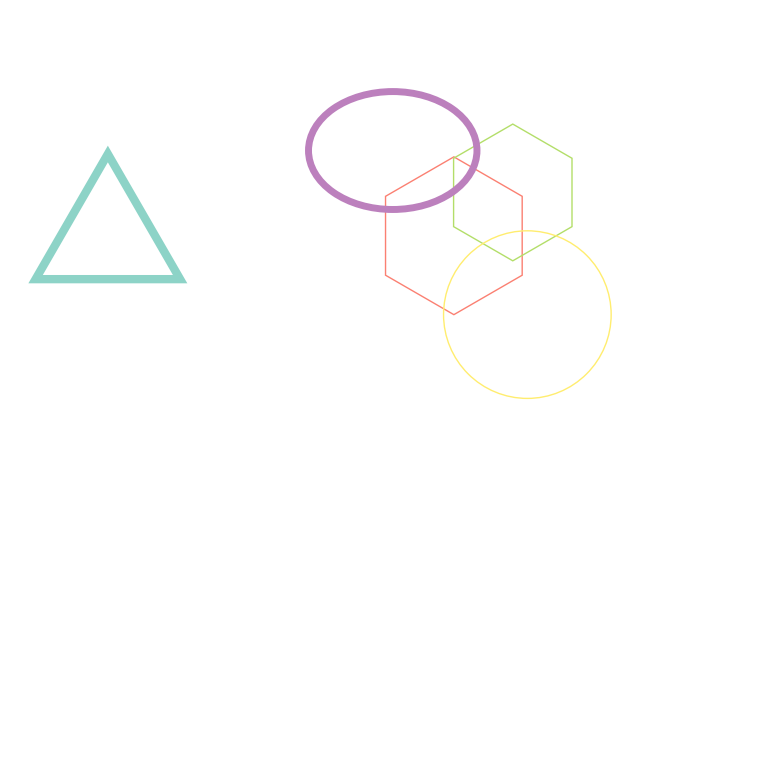[{"shape": "triangle", "thickness": 3, "radius": 0.54, "center": [0.14, 0.692]}, {"shape": "hexagon", "thickness": 0.5, "radius": 0.51, "center": [0.589, 0.694]}, {"shape": "hexagon", "thickness": 0.5, "radius": 0.44, "center": [0.666, 0.75]}, {"shape": "oval", "thickness": 2.5, "radius": 0.55, "center": [0.51, 0.805]}, {"shape": "circle", "thickness": 0.5, "radius": 0.54, "center": [0.685, 0.591]}]